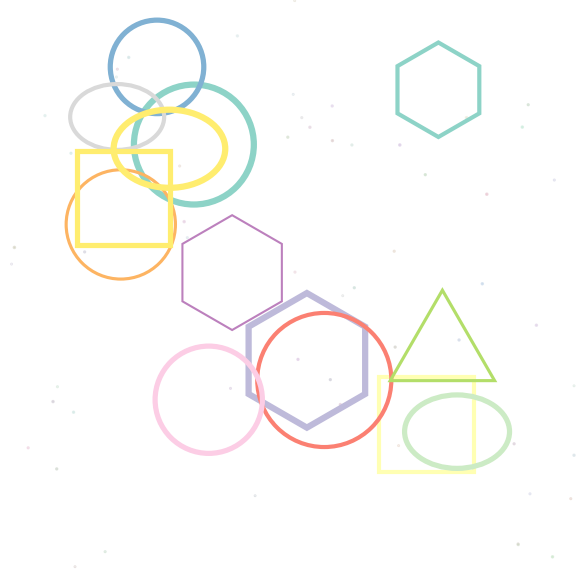[{"shape": "hexagon", "thickness": 2, "radius": 0.41, "center": [0.759, 0.844]}, {"shape": "circle", "thickness": 3, "radius": 0.52, "center": [0.336, 0.749]}, {"shape": "square", "thickness": 2, "radius": 0.41, "center": [0.739, 0.264]}, {"shape": "hexagon", "thickness": 3, "radius": 0.58, "center": [0.531, 0.375]}, {"shape": "circle", "thickness": 2, "radius": 0.58, "center": [0.562, 0.341]}, {"shape": "circle", "thickness": 2.5, "radius": 0.4, "center": [0.272, 0.883]}, {"shape": "circle", "thickness": 1.5, "radius": 0.47, "center": [0.209, 0.611]}, {"shape": "triangle", "thickness": 1.5, "radius": 0.52, "center": [0.766, 0.392]}, {"shape": "circle", "thickness": 2.5, "radius": 0.46, "center": [0.361, 0.307]}, {"shape": "oval", "thickness": 2, "radius": 0.41, "center": [0.203, 0.797]}, {"shape": "hexagon", "thickness": 1, "radius": 0.5, "center": [0.402, 0.527]}, {"shape": "oval", "thickness": 2.5, "radius": 0.45, "center": [0.791, 0.252]}, {"shape": "square", "thickness": 2.5, "radius": 0.41, "center": [0.214, 0.656]}, {"shape": "oval", "thickness": 3, "radius": 0.48, "center": [0.293, 0.742]}]